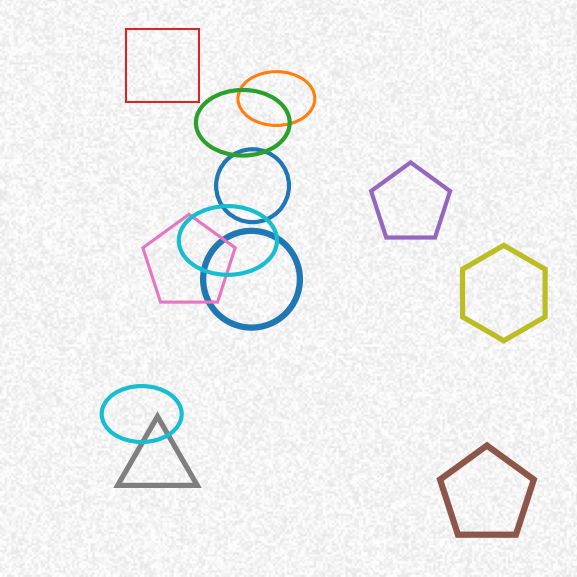[{"shape": "circle", "thickness": 3, "radius": 0.42, "center": [0.436, 0.516]}, {"shape": "circle", "thickness": 2, "radius": 0.32, "center": [0.437, 0.678]}, {"shape": "oval", "thickness": 1.5, "radius": 0.33, "center": [0.479, 0.828]}, {"shape": "oval", "thickness": 2, "radius": 0.41, "center": [0.42, 0.787]}, {"shape": "square", "thickness": 1, "radius": 0.32, "center": [0.281, 0.886]}, {"shape": "pentagon", "thickness": 2, "radius": 0.36, "center": [0.711, 0.646]}, {"shape": "pentagon", "thickness": 3, "radius": 0.43, "center": [0.843, 0.142]}, {"shape": "pentagon", "thickness": 1.5, "radius": 0.42, "center": [0.327, 0.544]}, {"shape": "triangle", "thickness": 2.5, "radius": 0.4, "center": [0.273, 0.198]}, {"shape": "hexagon", "thickness": 2.5, "radius": 0.41, "center": [0.872, 0.492]}, {"shape": "oval", "thickness": 2, "radius": 0.35, "center": [0.245, 0.282]}, {"shape": "oval", "thickness": 2, "radius": 0.42, "center": [0.395, 0.583]}]